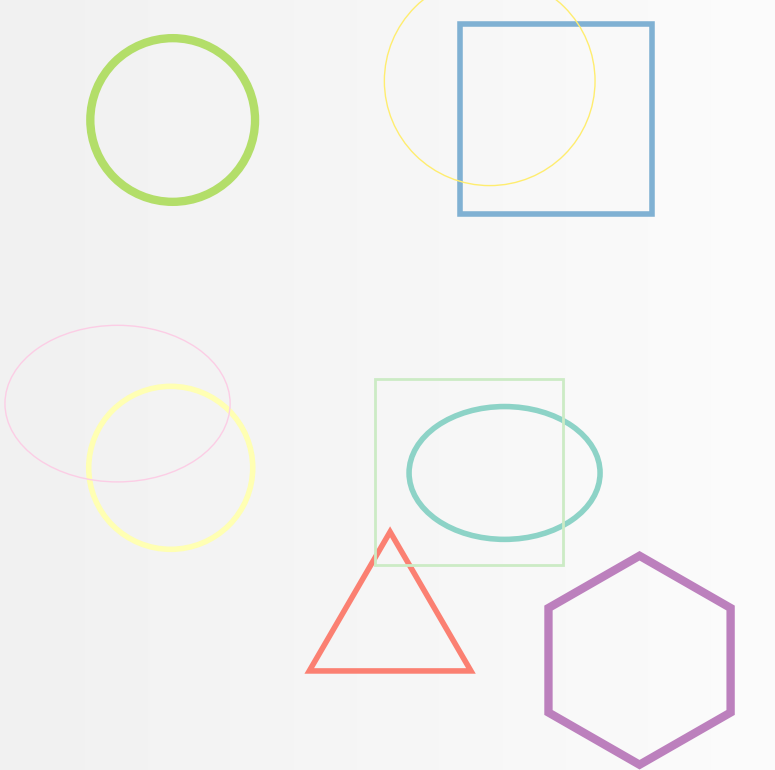[{"shape": "oval", "thickness": 2, "radius": 0.62, "center": [0.651, 0.386]}, {"shape": "circle", "thickness": 2, "radius": 0.53, "center": [0.22, 0.392]}, {"shape": "triangle", "thickness": 2, "radius": 0.6, "center": [0.503, 0.189]}, {"shape": "square", "thickness": 2, "radius": 0.62, "center": [0.718, 0.846]}, {"shape": "circle", "thickness": 3, "radius": 0.53, "center": [0.223, 0.844]}, {"shape": "oval", "thickness": 0.5, "radius": 0.73, "center": [0.152, 0.476]}, {"shape": "hexagon", "thickness": 3, "radius": 0.68, "center": [0.825, 0.143]}, {"shape": "square", "thickness": 1, "radius": 0.61, "center": [0.605, 0.387]}, {"shape": "circle", "thickness": 0.5, "radius": 0.68, "center": [0.632, 0.895]}]